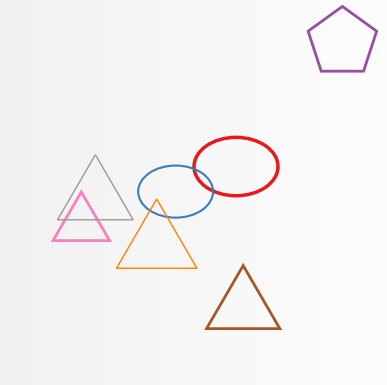[{"shape": "oval", "thickness": 2.5, "radius": 0.54, "center": [0.609, 0.567]}, {"shape": "oval", "thickness": 1.5, "radius": 0.48, "center": [0.453, 0.502]}, {"shape": "pentagon", "thickness": 2, "radius": 0.46, "center": [0.884, 0.89]}, {"shape": "triangle", "thickness": 1, "radius": 0.6, "center": [0.404, 0.363]}, {"shape": "triangle", "thickness": 2, "radius": 0.55, "center": [0.628, 0.201]}, {"shape": "triangle", "thickness": 2, "radius": 0.42, "center": [0.21, 0.417]}, {"shape": "triangle", "thickness": 1, "radius": 0.56, "center": [0.246, 0.485]}]